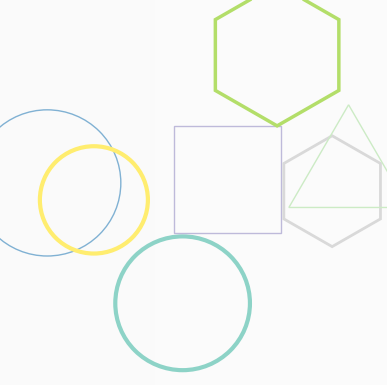[{"shape": "circle", "thickness": 3, "radius": 0.87, "center": [0.471, 0.212]}, {"shape": "square", "thickness": 1, "radius": 0.69, "center": [0.588, 0.534]}, {"shape": "circle", "thickness": 1, "radius": 0.95, "center": [0.122, 0.525]}, {"shape": "hexagon", "thickness": 2.5, "radius": 0.92, "center": [0.715, 0.857]}, {"shape": "hexagon", "thickness": 2, "radius": 0.72, "center": [0.857, 0.503]}, {"shape": "triangle", "thickness": 1, "radius": 0.89, "center": [0.9, 0.55]}, {"shape": "circle", "thickness": 3, "radius": 0.7, "center": [0.242, 0.481]}]